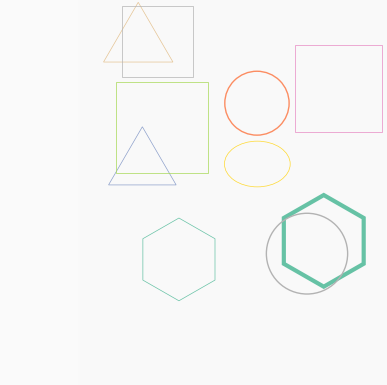[{"shape": "hexagon", "thickness": 0.5, "radius": 0.54, "center": [0.462, 0.326]}, {"shape": "hexagon", "thickness": 3, "radius": 0.59, "center": [0.835, 0.374]}, {"shape": "circle", "thickness": 1, "radius": 0.41, "center": [0.663, 0.732]}, {"shape": "triangle", "thickness": 0.5, "radius": 0.5, "center": [0.367, 0.57]}, {"shape": "square", "thickness": 0.5, "radius": 0.56, "center": [0.874, 0.77]}, {"shape": "square", "thickness": 0.5, "radius": 0.59, "center": [0.419, 0.669]}, {"shape": "oval", "thickness": 0.5, "radius": 0.42, "center": [0.664, 0.574]}, {"shape": "triangle", "thickness": 0.5, "radius": 0.52, "center": [0.357, 0.891]}, {"shape": "square", "thickness": 0.5, "radius": 0.46, "center": [0.406, 0.892]}, {"shape": "circle", "thickness": 1, "radius": 0.52, "center": [0.792, 0.341]}]